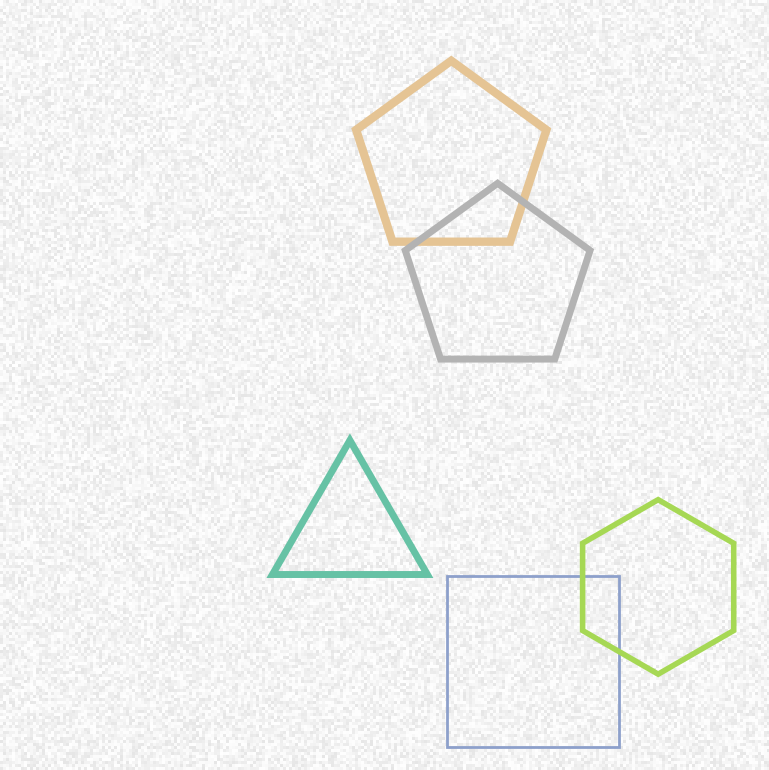[{"shape": "triangle", "thickness": 2.5, "radius": 0.58, "center": [0.454, 0.312]}, {"shape": "square", "thickness": 1, "radius": 0.56, "center": [0.692, 0.141]}, {"shape": "hexagon", "thickness": 2, "radius": 0.57, "center": [0.855, 0.238]}, {"shape": "pentagon", "thickness": 3, "radius": 0.65, "center": [0.586, 0.791]}, {"shape": "pentagon", "thickness": 2.5, "radius": 0.63, "center": [0.646, 0.636]}]